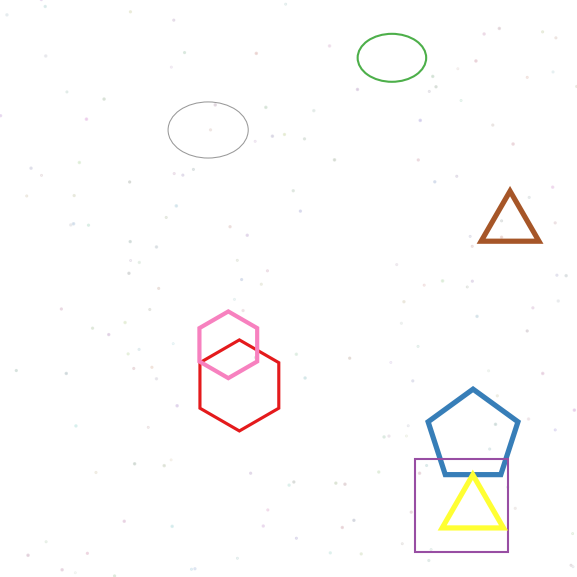[{"shape": "hexagon", "thickness": 1.5, "radius": 0.39, "center": [0.414, 0.332]}, {"shape": "pentagon", "thickness": 2.5, "radius": 0.41, "center": [0.819, 0.243]}, {"shape": "oval", "thickness": 1, "radius": 0.3, "center": [0.679, 0.899]}, {"shape": "square", "thickness": 1, "radius": 0.4, "center": [0.799, 0.124]}, {"shape": "triangle", "thickness": 2.5, "radius": 0.31, "center": [0.819, 0.116]}, {"shape": "triangle", "thickness": 2.5, "radius": 0.29, "center": [0.883, 0.61]}, {"shape": "hexagon", "thickness": 2, "radius": 0.29, "center": [0.395, 0.402]}, {"shape": "oval", "thickness": 0.5, "radius": 0.35, "center": [0.36, 0.774]}]